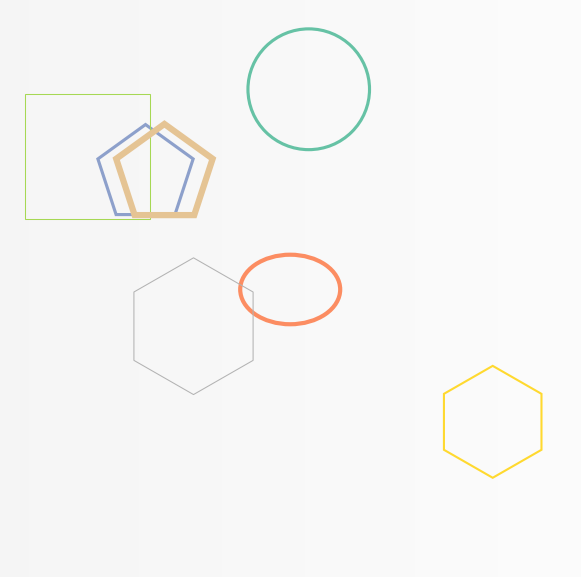[{"shape": "circle", "thickness": 1.5, "radius": 0.52, "center": [0.531, 0.845]}, {"shape": "oval", "thickness": 2, "radius": 0.43, "center": [0.499, 0.498]}, {"shape": "pentagon", "thickness": 1.5, "radius": 0.43, "center": [0.25, 0.697]}, {"shape": "square", "thickness": 0.5, "radius": 0.54, "center": [0.151, 0.728]}, {"shape": "hexagon", "thickness": 1, "radius": 0.48, "center": [0.848, 0.269]}, {"shape": "pentagon", "thickness": 3, "radius": 0.44, "center": [0.283, 0.697]}, {"shape": "hexagon", "thickness": 0.5, "radius": 0.59, "center": [0.333, 0.434]}]